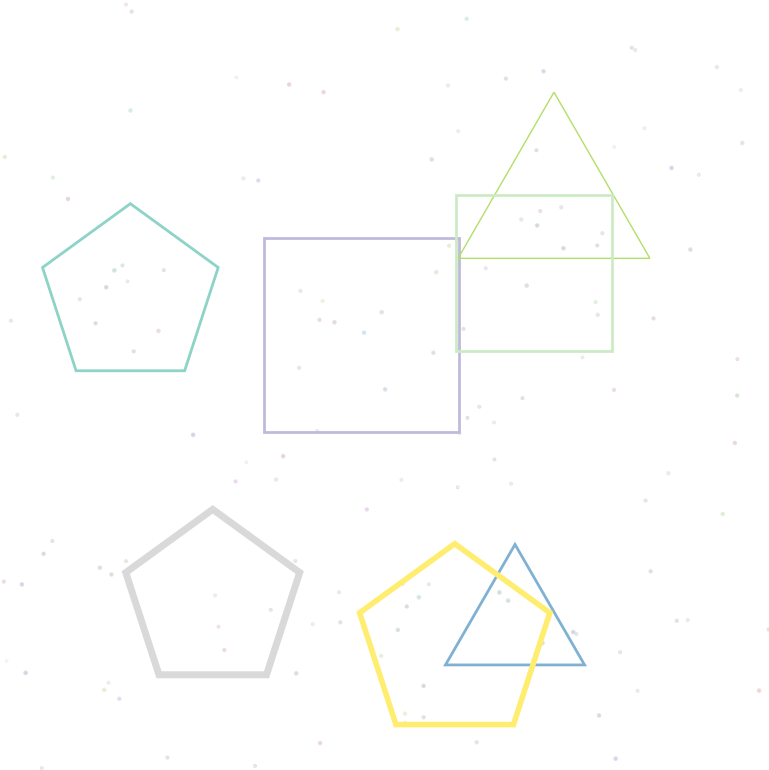[{"shape": "pentagon", "thickness": 1, "radius": 0.6, "center": [0.169, 0.616]}, {"shape": "square", "thickness": 1, "radius": 0.63, "center": [0.469, 0.565]}, {"shape": "triangle", "thickness": 1, "radius": 0.52, "center": [0.669, 0.189]}, {"shape": "triangle", "thickness": 0.5, "radius": 0.72, "center": [0.719, 0.736]}, {"shape": "pentagon", "thickness": 2.5, "radius": 0.59, "center": [0.276, 0.22]}, {"shape": "square", "thickness": 1, "radius": 0.51, "center": [0.693, 0.645]}, {"shape": "pentagon", "thickness": 2, "radius": 0.65, "center": [0.591, 0.164]}]